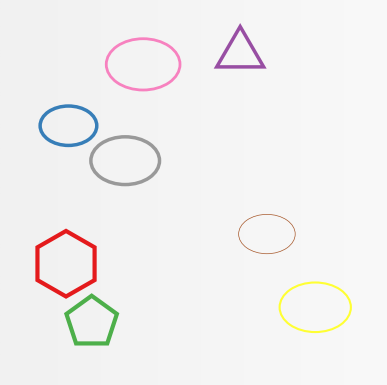[{"shape": "hexagon", "thickness": 3, "radius": 0.43, "center": [0.17, 0.315]}, {"shape": "oval", "thickness": 2.5, "radius": 0.37, "center": [0.177, 0.673]}, {"shape": "pentagon", "thickness": 3, "radius": 0.34, "center": [0.237, 0.163]}, {"shape": "triangle", "thickness": 2.5, "radius": 0.35, "center": [0.62, 0.861]}, {"shape": "oval", "thickness": 1.5, "radius": 0.46, "center": [0.814, 0.202]}, {"shape": "oval", "thickness": 0.5, "radius": 0.36, "center": [0.689, 0.392]}, {"shape": "oval", "thickness": 2, "radius": 0.48, "center": [0.369, 0.833]}, {"shape": "oval", "thickness": 2.5, "radius": 0.44, "center": [0.323, 0.583]}]